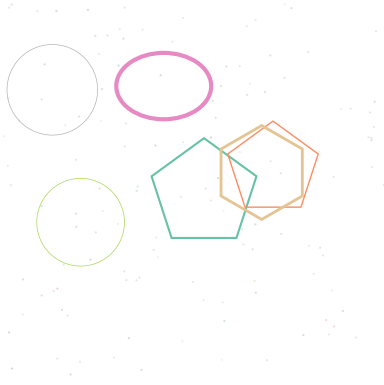[{"shape": "pentagon", "thickness": 1.5, "radius": 0.72, "center": [0.53, 0.498]}, {"shape": "pentagon", "thickness": 1, "radius": 0.62, "center": [0.709, 0.562]}, {"shape": "oval", "thickness": 3, "radius": 0.62, "center": [0.425, 0.776]}, {"shape": "circle", "thickness": 0.5, "radius": 0.57, "center": [0.209, 0.423]}, {"shape": "hexagon", "thickness": 2, "radius": 0.61, "center": [0.68, 0.552]}, {"shape": "circle", "thickness": 0.5, "radius": 0.59, "center": [0.136, 0.767]}]